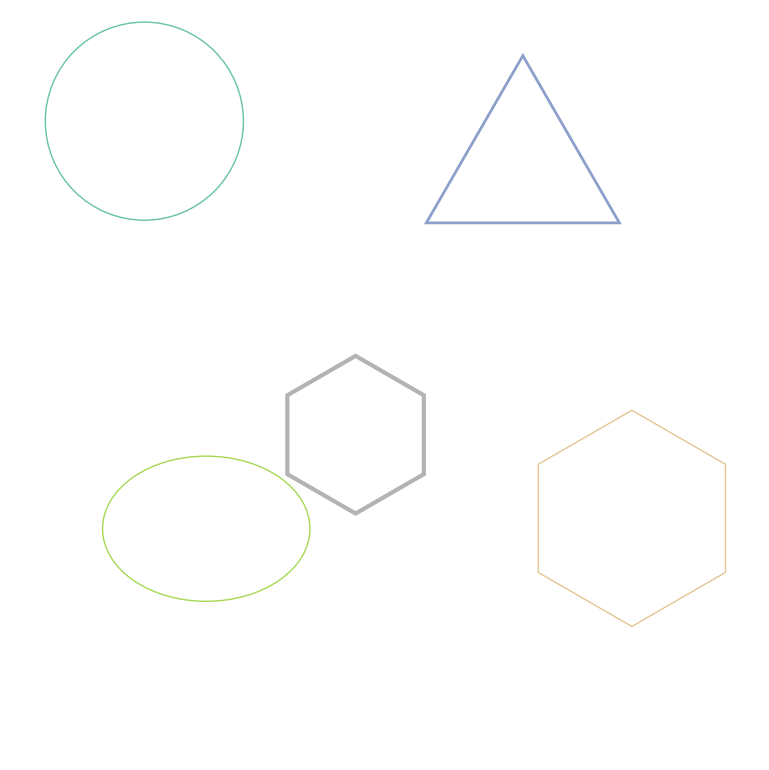[{"shape": "circle", "thickness": 0.5, "radius": 0.64, "center": [0.188, 0.843]}, {"shape": "triangle", "thickness": 1, "radius": 0.72, "center": [0.679, 0.783]}, {"shape": "oval", "thickness": 0.5, "radius": 0.67, "center": [0.268, 0.313]}, {"shape": "hexagon", "thickness": 0.5, "radius": 0.7, "center": [0.821, 0.327]}, {"shape": "hexagon", "thickness": 1.5, "radius": 0.51, "center": [0.462, 0.435]}]